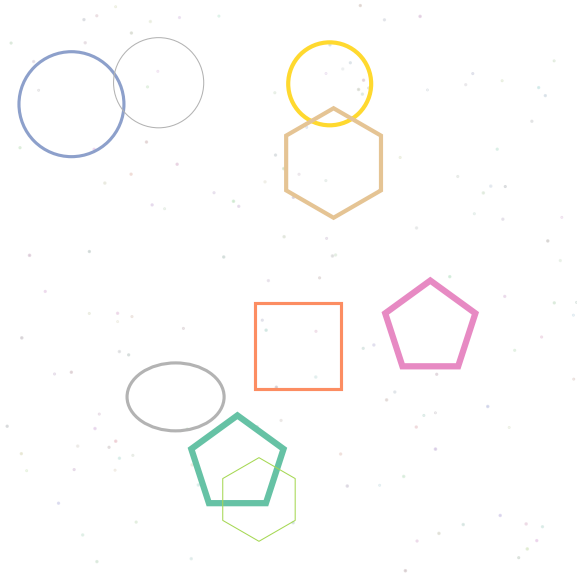[{"shape": "pentagon", "thickness": 3, "radius": 0.42, "center": [0.411, 0.196]}, {"shape": "square", "thickness": 1.5, "radius": 0.37, "center": [0.516, 0.4]}, {"shape": "circle", "thickness": 1.5, "radius": 0.45, "center": [0.124, 0.819]}, {"shape": "pentagon", "thickness": 3, "radius": 0.41, "center": [0.745, 0.431]}, {"shape": "hexagon", "thickness": 0.5, "radius": 0.36, "center": [0.448, 0.134]}, {"shape": "circle", "thickness": 2, "radius": 0.36, "center": [0.571, 0.854]}, {"shape": "hexagon", "thickness": 2, "radius": 0.47, "center": [0.578, 0.717]}, {"shape": "oval", "thickness": 1.5, "radius": 0.42, "center": [0.304, 0.312]}, {"shape": "circle", "thickness": 0.5, "radius": 0.39, "center": [0.275, 0.856]}]